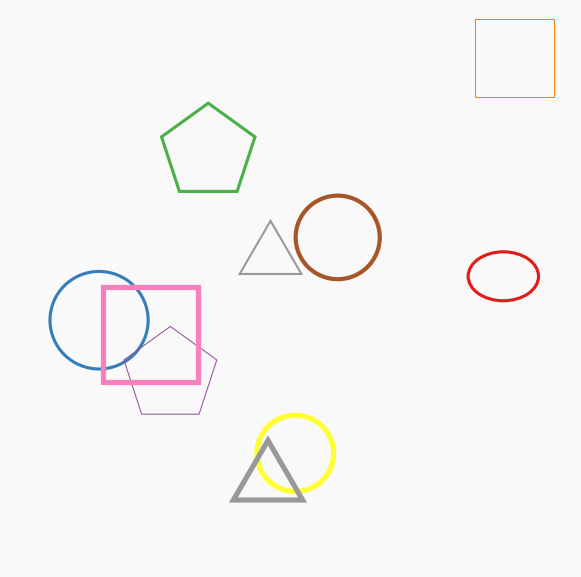[{"shape": "oval", "thickness": 1.5, "radius": 0.3, "center": [0.866, 0.521]}, {"shape": "circle", "thickness": 1.5, "radius": 0.42, "center": [0.17, 0.445]}, {"shape": "pentagon", "thickness": 1.5, "radius": 0.42, "center": [0.358, 0.736]}, {"shape": "pentagon", "thickness": 0.5, "radius": 0.42, "center": [0.293, 0.35]}, {"shape": "square", "thickness": 0.5, "radius": 0.34, "center": [0.885, 0.899]}, {"shape": "circle", "thickness": 2.5, "radius": 0.33, "center": [0.508, 0.214]}, {"shape": "circle", "thickness": 2, "radius": 0.36, "center": [0.581, 0.588]}, {"shape": "square", "thickness": 2.5, "radius": 0.41, "center": [0.259, 0.42]}, {"shape": "triangle", "thickness": 2.5, "radius": 0.34, "center": [0.461, 0.168]}, {"shape": "triangle", "thickness": 1, "radius": 0.31, "center": [0.465, 0.555]}]